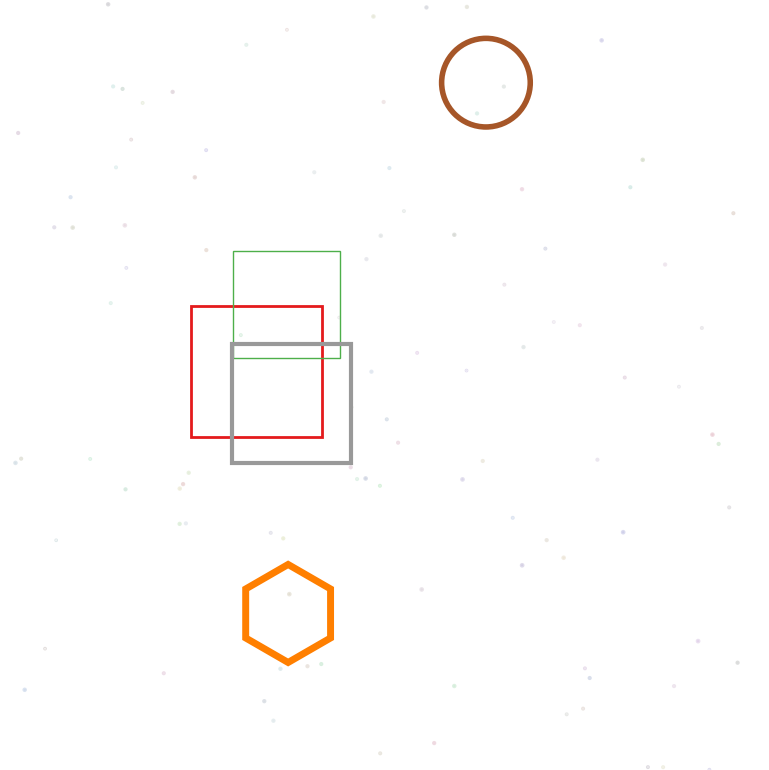[{"shape": "square", "thickness": 1, "radius": 0.43, "center": [0.333, 0.517]}, {"shape": "square", "thickness": 0.5, "radius": 0.35, "center": [0.372, 0.605]}, {"shape": "hexagon", "thickness": 2.5, "radius": 0.32, "center": [0.374, 0.203]}, {"shape": "circle", "thickness": 2, "radius": 0.29, "center": [0.631, 0.893]}, {"shape": "square", "thickness": 1.5, "radius": 0.39, "center": [0.378, 0.476]}]